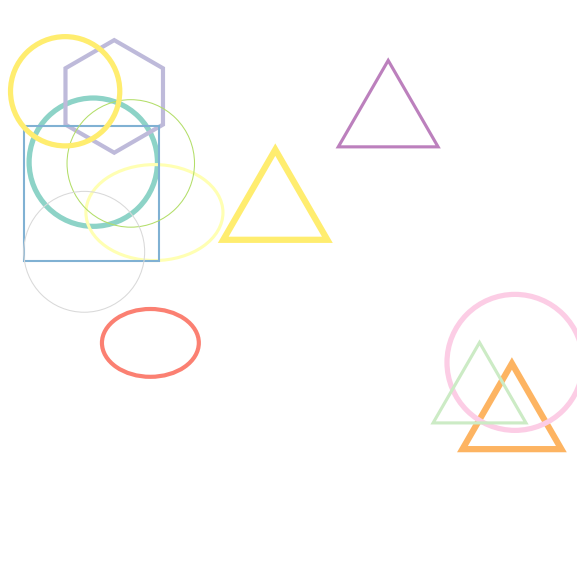[{"shape": "circle", "thickness": 2.5, "radius": 0.56, "center": [0.162, 0.718]}, {"shape": "oval", "thickness": 1.5, "radius": 0.59, "center": [0.267, 0.631]}, {"shape": "hexagon", "thickness": 2, "radius": 0.49, "center": [0.198, 0.832]}, {"shape": "oval", "thickness": 2, "radius": 0.42, "center": [0.26, 0.405]}, {"shape": "square", "thickness": 1, "radius": 0.58, "center": [0.158, 0.664]}, {"shape": "triangle", "thickness": 3, "radius": 0.49, "center": [0.886, 0.271]}, {"shape": "circle", "thickness": 0.5, "radius": 0.55, "center": [0.226, 0.716]}, {"shape": "circle", "thickness": 2.5, "radius": 0.59, "center": [0.892, 0.372]}, {"shape": "circle", "thickness": 0.5, "radius": 0.52, "center": [0.146, 0.563]}, {"shape": "triangle", "thickness": 1.5, "radius": 0.5, "center": [0.672, 0.795]}, {"shape": "triangle", "thickness": 1.5, "radius": 0.46, "center": [0.83, 0.313]}, {"shape": "circle", "thickness": 2.5, "radius": 0.47, "center": [0.113, 0.841]}, {"shape": "triangle", "thickness": 3, "radius": 0.52, "center": [0.477, 0.636]}]